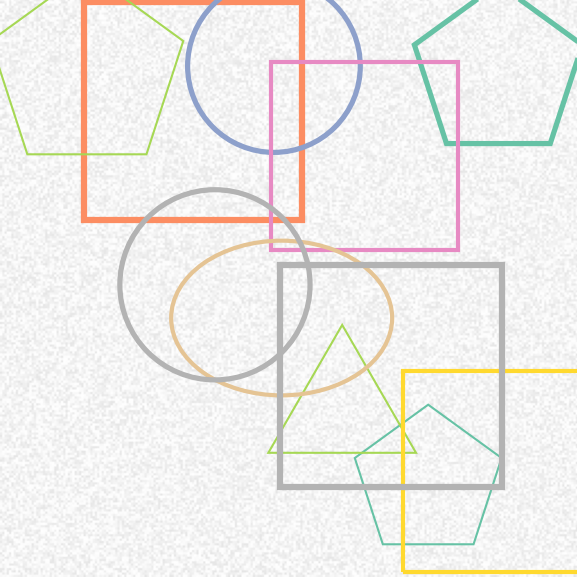[{"shape": "pentagon", "thickness": 2.5, "radius": 0.76, "center": [0.863, 0.874]}, {"shape": "pentagon", "thickness": 1, "radius": 0.67, "center": [0.741, 0.165]}, {"shape": "square", "thickness": 3, "radius": 0.94, "center": [0.334, 0.807]}, {"shape": "circle", "thickness": 2.5, "radius": 0.75, "center": [0.474, 0.885]}, {"shape": "square", "thickness": 2, "radius": 0.81, "center": [0.631, 0.729]}, {"shape": "triangle", "thickness": 1, "radius": 0.74, "center": [0.593, 0.289]}, {"shape": "pentagon", "thickness": 1, "radius": 0.88, "center": [0.15, 0.874]}, {"shape": "square", "thickness": 2, "radius": 0.87, "center": [0.873, 0.183]}, {"shape": "oval", "thickness": 2, "radius": 0.96, "center": [0.488, 0.448]}, {"shape": "circle", "thickness": 2.5, "radius": 0.82, "center": [0.372, 0.506]}, {"shape": "square", "thickness": 3, "radius": 0.96, "center": [0.678, 0.348]}]